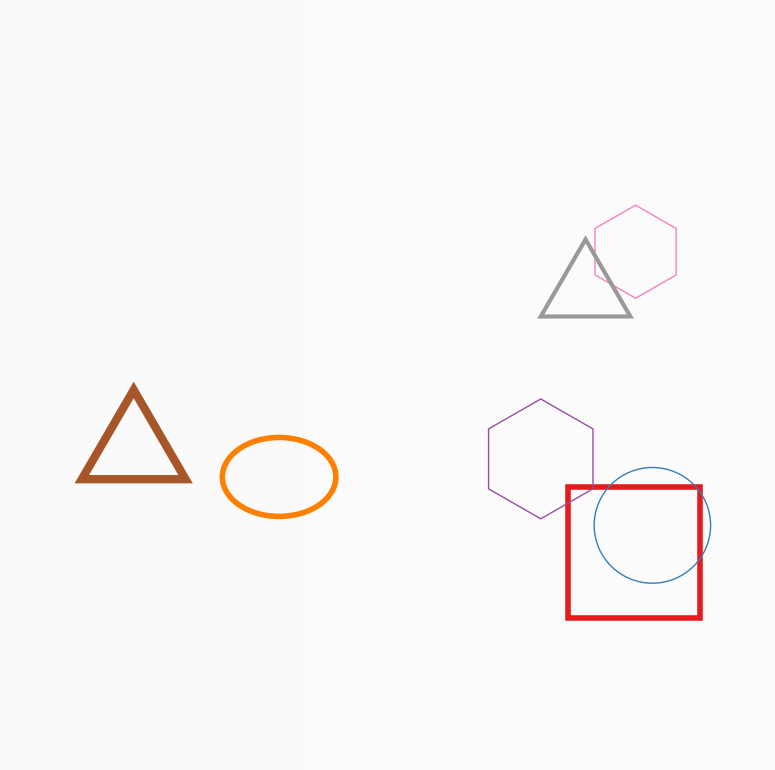[{"shape": "square", "thickness": 2, "radius": 0.43, "center": [0.818, 0.282]}, {"shape": "circle", "thickness": 0.5, "radius": 0.38, "center": [0.842, 0.318]}, {"shape": "hexagon", "thickness": 0.5, "radius": 0.39, "center": [0.698, 0.404]}, {"shape": "oval", "thickness": 2, "radius": 0.37, "center": [0.36, 0.381]}, {"shape": "triangle", "thickness": 3, "radius": 0.39, "center": [0.173, 0.416]}, {"shape": "hexagon", "thickness": 0.5, "radius": 0.3, "center": [0.82, 0.673]}, {"shape": "triangle", "thickness": 1.5, "radius": 0.33, "center": [0.756, 0.622]}]